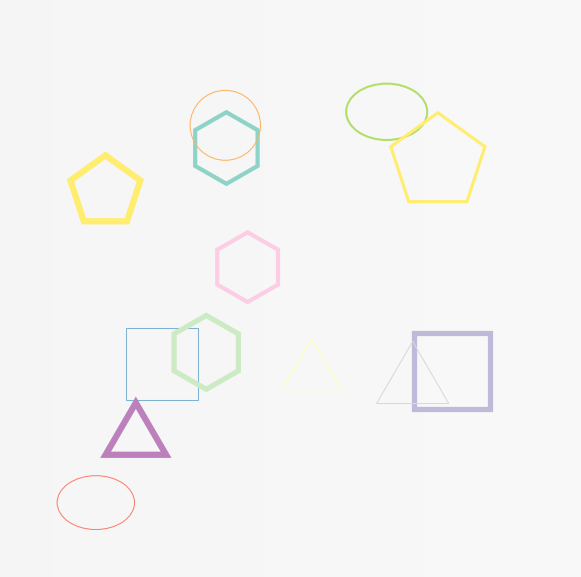[{"shape": "hexagon", "thickness": 2, "radius": 0.31, "center": [0.39, 0.743]}, {"shape": "triangle", "thickness": 0.5, "radius": 0.29, "center": [0.536, 0.354]}, {"shape": "square", "thickness": 2.5, "radius": 0.33, "center": [0.778, 0.357]}, {"shape": "oval", "thickness": 0.5, "radius": 0.33, "center": [0.165, 0.129]}, {"shape": "square", "thickness": 0.5, "radius": 0.31, "center": [0.279, 0.369]}, {"shape": "circle", "thickness": 0.5, "radius": 0.3, "center": [0.388, 0.782]}, {"shape": "oval", "thickness": 1, "radius": 0.35, "center": [0.665, 0.806]}, {"shape": "hexagon", "thickness": 2, "radius": 0.3, "center": [0.426, 0.537]}, {"shape": "triangle", "thickness": 0.5, "radius": 0.36, "center": [0.71, 0.336]}, {"shape": "triangle", "thickness": 3, "radius": 0.3, "center": [0.234, 0.242]}, {"shape": "hexagon", "thickness": 2.5, "radius": 0.32, "center": [0.355, 0.389]}, {"shape": "pentagon", "thickness": 3, "radius": 0.32, "center": [0.181, 0.667]}, {"shape": "pentagon", "thickness": 1.5, "radius": 0.43, "center": [0.753, 0.719]}]